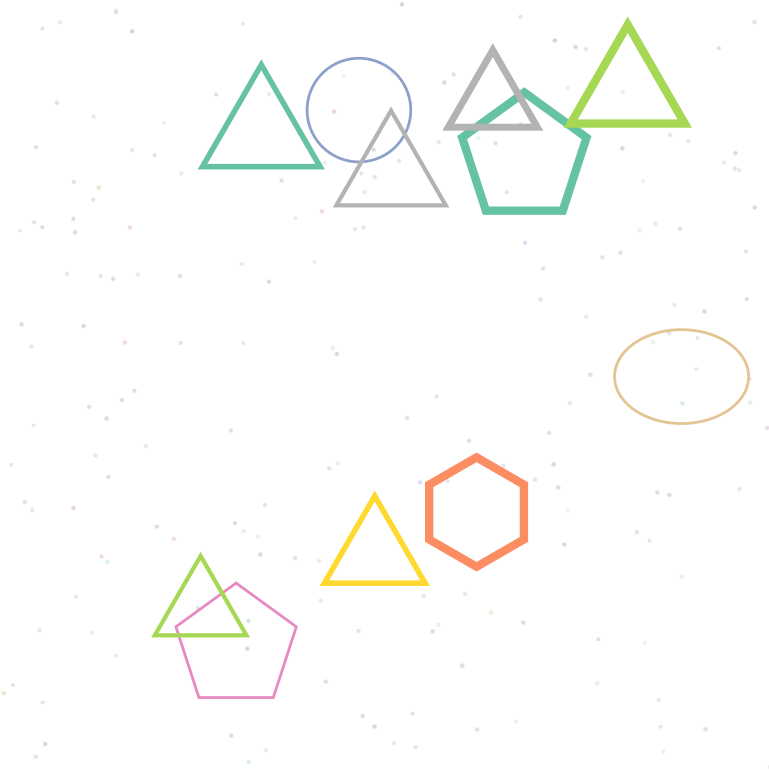[{"shape": "pentagon", "thickness": 3, "radius": 0.42, "center": [0.681, 0.795]}, {"shape": "triangle", "thickness": 2, "radius": 0.44, "center": [0.339, 0.828]}, {"shape": "hexagon", "thickness": 3, "radius": 0.36, "center": [0.619, 0.335]}, {"shape": "circle", "thickness": 1, "radius": 0.34, "center": [0.466, 0.857]}, {"shape": "pentagon", "thickness": 1, "radius": 0.41, "center": [0.307, 0.161]}, {"shape": "triangle", "thickness": 3, "radius": 0.43, "center": [0.815, 0.882]}, {"shape": "triangle", "thickness": 1.5, "radius": 0.34, "center": [0.261, 0.209]}, {"shape": "triangle", "thickness": 2, "radius": 0.38, "center": [0.487, 0.28]}, {"shape": "oval", "thickness": 1, "radius": 0.44, "center": [0.885, 0.511]}, {"shape": "triangle", "thickness": 2.5, "radius": 0.33, "center": [0.64, 0.868]}, {"shape": "triangle", "thickness": 1.5, "radius": 0.41, "center": [0.508, 0.774]}]